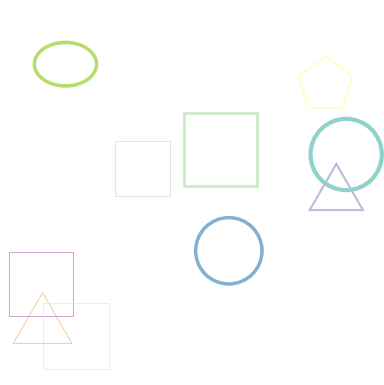[{"shape": "circle", "thickness": 3, "radius": 0.46, "center": [0.899, 0.599]}, {"shape": "pentagon", "thickness": 1, "radius": 0.37, "center": [0.846, 0.779]}, {"shape": "triangle", "thickness": 1.5, "radius": 0.4, "center": [0.874, 0.494]}, {"shape": "circle", "thickness": 2.5, "radius": 0.43, "center": [0.594, 0.349]}, {"shape": "triangle", "thickness": 0.5, "radius": 0.44, "center": [0.111, 0.152]}, {"shape": "oval", "thickness": 2.5, "radius": 0.4, "center": [0.17, 0.833]}, {"shape": "square", "thickness": 0.5, "radius": 0.36, "center": [0.371, 0.563]}, {"shape": "square", "thickness": 0.5, "radius": 0.42, "center": [0.107, 0.262]}, {"shape": "square", "thickness": 2, "radius": 0.47, "center": [0.573, 0.612]}, {"shape": "square", "thickness": 0.5, "radius": 0.43, "center": [0.197, 0.128]}]